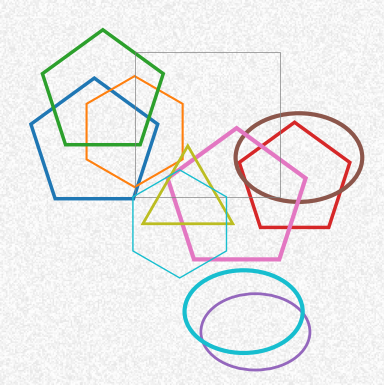[{"shape": "pentagon", "thickness": 2.5, "radius": 0.87, "center": [0.245, 0.624]}, {"shape": "hexagon", "thickness": 1.5, "radius": 0.72, "center": [0.35, 0.658]}, {"shape": "pentagon", "thickness": 2.5, "radius": 0.83, "center": [0.267, 0.758]}, {"shape": "pentagon", "thickness": 2.5, "radius": 0.75, "center": [0.765, 0.531]}, {"shape": "oval", "thickness": 2, "radius": 0.71, "center": [0.663, 0.138]}, {"shape": "oval", "thickness": 3, "radius": 0.82, "center": [0.776, 0.591]}, {"shape": "pentagon", "thickness": 3, "radius": 0.94, "center": [0.615, 0.479]}, {"shape": "square", "thickness": 0.5, "radius": 0.94, "center": [0.539, 0.677]}, {"shape": "triangle", "thickness": 2, "radius": 0.67, "center": [0.488, 0.486]}, {"shape": "oval", "thickness": 3, "radius": 0.77, "center": [0.633, 0.191]}, {"shape": "hexagon", "thickness": 1, "radius": 0.7, "center": [0.467, 0.418]}]